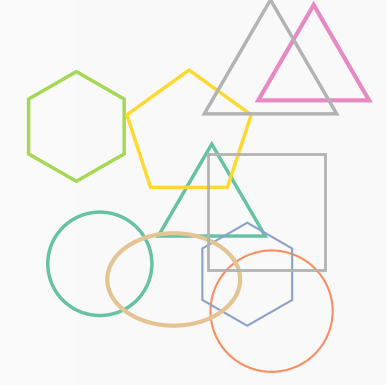[{"shape": "circle", "thickness": 2.5, "radius": 0.67, "center": [0.258, 0.315]}, {"shape": "triangle", "thickness": 2.5, "radius": 0.8, "center": [0.546, 0.467]}, {"shape": "circle", "thickness": 1.5, "radius": 0.79, "center": [0.701, 0.192]}, {"shape": "hexagon", "thickness": 1.5, "radius": 0.67, "center": [0.638, 0.288]}, {"shape": "triangle", "thickness": 3, "radius": 0.83, "center": [0.809, 0.822]}, {"shape": "hexagon", "thickness": 2.5, "radius": 0.71, "center": [0.197, 0.672]}, {"shape": "pentagon", "thickness": 2.5, "radius": 0.84, "center": [0.488, 0.65]}, {"shape": "oval", "thickness": 3, "radius": 0.86, "center": [0.448, 0.274]}, {"shape": "square", "thickness": 2, "radius": 0.75, "center": [0.688, 0.449]}, {"shape": "triangle", "thickness": 2.5, "radius": 0.99, "center": [0.698, 0.803]}]